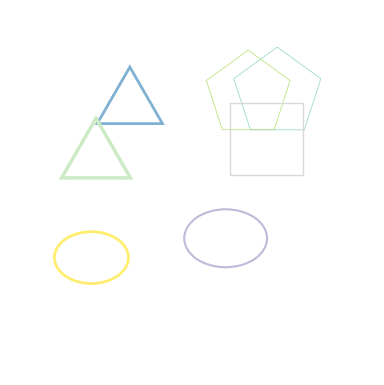[{"shape": "pentagon", "thickness": 0.5, "radius": 0.59, "center": [0.72, 0.759]}, {"shape": "oval", "thickness": 1.5, "radius": 0.54, "center": [0.586, 0.381]}, {"shape": "triangle", "thickness": 2, "radius": 0.49, "center": [0.337, 0.728]}, {"shape": "pentagon", "thickness": 0.5, "radius": 0.57, "center": [0.645, 0.755]}, {"shape": "square", "thickness": 1, "radius": 0.47, "center": [0.692, 0.639]}, {"shape": "triangle", "thickness": 2.5, "radius": 0.52, "center": [0.249, 0.59]}, {"shape": "oval", "thickness": 2, "radius": 0.48, "center": [0.237, 0.331]}]